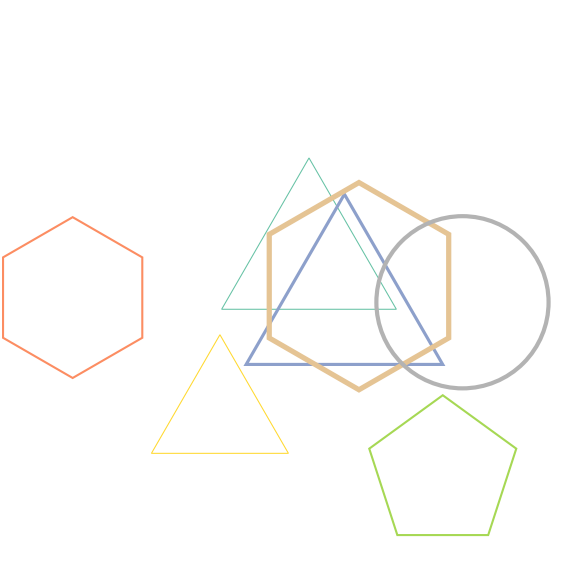[{"shape": "triangle", "thickness": 0.5, "radius": 0.87, "center": [0.535, 0.551]}, {"shape": "hexagon", "thickness": 1, "radius": 0.7, "center": [0.126, 0.484]}, {"shape": "triangle", "thickness": 1.5, "radius": 0.98, "center": [0.596, 0.466]}, {"shape": "pentagon", "thickness": 1, "radius": 0.67, "center": [0.767, 0.181]}, {"shape": "triangle", "thickness": 0.5, "radius": 0.68, "center": [0.381, 0.283]}, {"shape": "hexagon", "thickness": 2.5, "radius": 0.9, "center": [0.622, 0.504]}, {"shape": "circle", "thickness": 2, "radius": 0.75, "center": [0.801, 0.476]}]